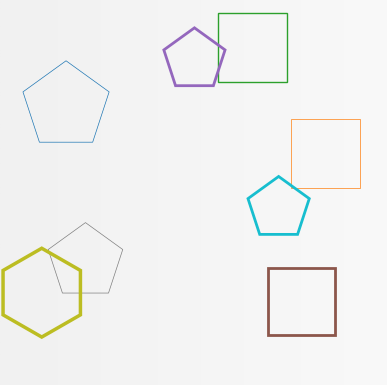[{"shape": "pentagon", "thickness": 0.5, "radius": 0.58, "center": [0.17, 0.725]}, {"shape": "square", "thickness": 0.5, "radius": 0.45, "center": [0.84, 0.602]}, {"shape": "square", "thickness": 1, "radius": 0.45, "center": [0.651, 0.876]}, {"shape": "pentagon", "thickness": 2, "radius": 0.42, "center": [0.502, 0.845]}, {"shape": "square", "thickness": 2, "radius": 0.43, "center": [0.778, 0.217]}, {"shape": "pentagon", "thickness": 0.5, "radius": 0.51, "center": [0.221, 0.321]}, {"shape": "hexagon", "thickness": 2.5, "radius": 0.58, "center": [0.108, 0.24]}, {"shape": "pentagon", "thickness": 2, "radius": 0.42, "center": [0.719, 0.458]}]